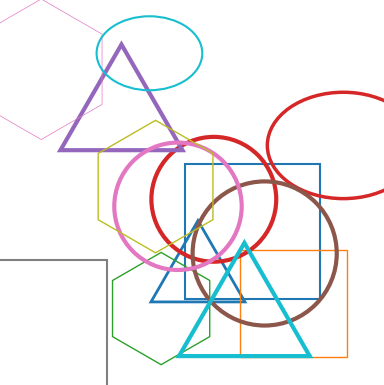[{"shape": "triangle", "thickness": 2, "radius": 0.7, "center": [0.514, 0.286]}, {"shape": "square", "thickness": 1.5, "radius": 0.88, "center": [0.656, 0.399]}, {"shape": "square", "thickness": 1, "radius": 0.7, "center": [0.762, 0.212]}, {"shape": "hexagon", "thickness": 1, "radius": 0.73, "center": [0.419, 0.199]}, {"shape": "oval", "thickness": 2.5, "radius": 0.99, "center": [0.892, 0.622]}, {"shape": "circle", "thickness": 3, "radius": 0.81, "center": [0.555, 0.482]}, {"shape": "triangle", "thickness": 3, "radius": 0.92, "center": [0.315, 0.701]}, {"shape": "circle", "thickness": 3, "radius": 0.94, "center": [0.687, 0.342]}, {"shape": "circle", "thickness": 3, "radius": 0.83, "center": [0.462, 0.464]}, {"shape": "hexagon", "thickness": 0.5, "radius": 0.91, "center": [0.107, 0.82]}, {"shape": "square", "thickness": 1.5, "radius": 0.87, "center": [0.103, 0.15]}, {"shape": "hexagon", "thickness": 1, "radius": 0.86, "center": [0.404, 0.515]}, {"shape": "triangle", "thickness": 3, "radius": 0.98, "center": [0.635, 0.173]}, {"shape": "oval", "thickness": 1.5, "radius": 0.69, "center": [0.388, 0.862]}]